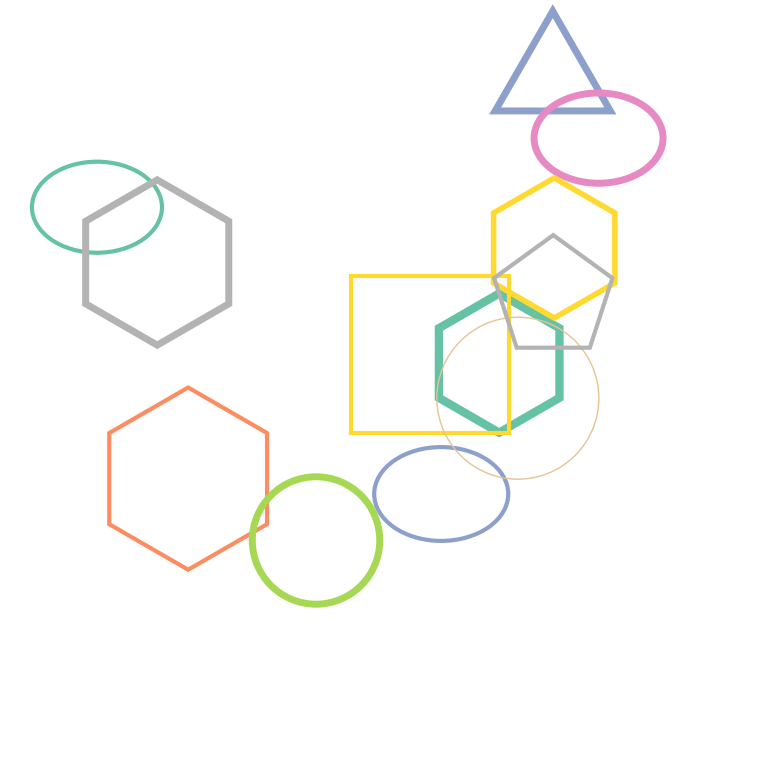[{"shape": "hexagon", "thickness": 3, "radius": 0.45, "center": [0.648, 0.529]}, {"shape": "oval", "thickness": 1.5, "radius": 0.42, "center": [0.126, 0.731]}, {"shape": "hexagon", "thickness": 1.5, "radius": 0.59, "center": [0.244, 0.378]}, {"shape": "triangle", "thickness": 2.5, "radius": 0.43, "center": [0.718, 0.899]}, {"shape": "oval", "thickness": 1.5, "radius": 0.44, "center": [0.573, 0.358]}, {"shape": "oval", "thickness": 2.5, "radius": 0.42, "center": [0.777, 0.821]}, {"shape": "circle", "thickness": 2.5, "radius": 0.41, "center": [0.41, 0.298]}, {"shape": "square", "thickness": 1.5, "radius": 0.51, "center": [0.559, 0.54]}, {"shape": "hexagon", "thickness": 2, "radius": 0.45, "center": [0.72, 0.678]}, {"shape": "circle", "thickness": 0.5, "radius": 0.53, "center": [0.673, 0.483]}, {"shape": "hexagon", "thickness": 2.5, "radius": 0.54, "center": [0.204, 0.659]}, {"shape": "pentagon", "thickness": 1.5, "radius": 0.4, "center": [0.719, 0.614]}]